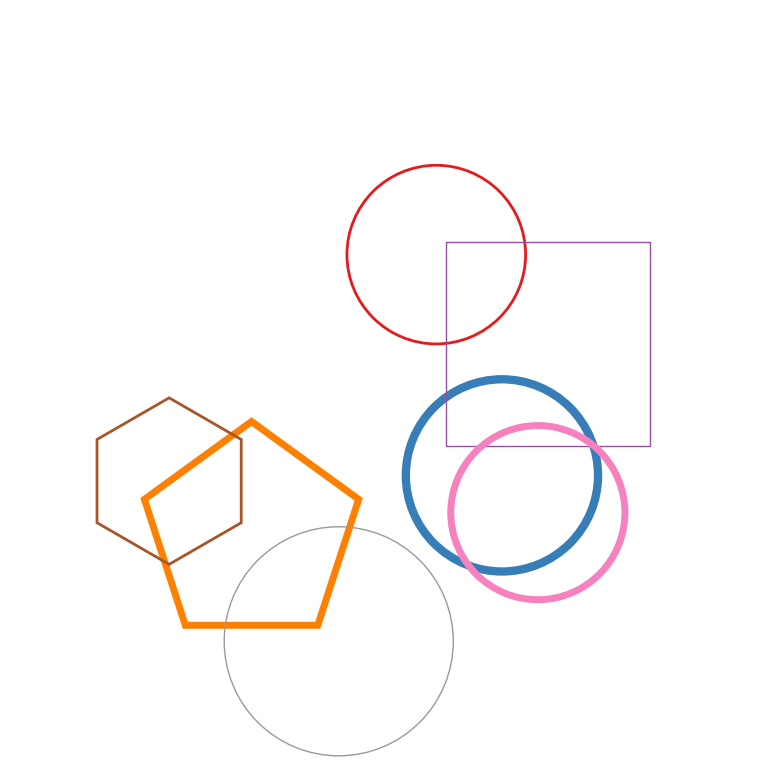[{"shape": "circle", "thickness": 1, "radius": 0.58, "center": [0.567, 0.669]}, {"shape": "circle", "thickness": 3, "radius": 0.62, "center": [0.652, 0.383]}, {"shape": "square", "thickness": 0.5, "radius": 0.66, "center": [0.712, 0.553]}, {"shape": "pentagon", "thickness": 2.5, "radius": 0.73, "center": [0.327, 0.306]}, {"shape": "hexagon", "thickness": 1, "radius": 0.54, "center": [0.22, 0.375]}, {"shape": "circle", "thickness": 2.5, "radius": 0.57, "center": [0.698, 0.334]}, {"shape": "circle", "thickness": 0.5, "radius": 0.74, "center": [0.44, 0.167]}]